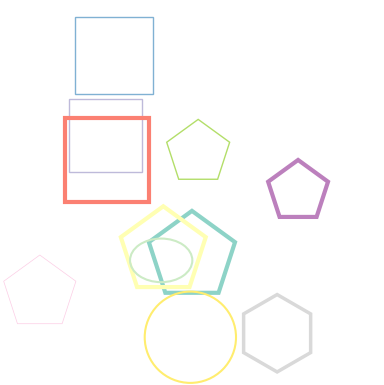[{"shape": "pentagon", "thickness": 3, "radius": 0.59, "center": [0.499, 0.335]}, {"shape": "pentagon", "thickness": 3, "radius": 0.58, "center": [0.424, 0.348]}, {"shape": "square", "thickness": 1, "radius": 0.47, "center": [0.275, 0.648]}, {"shape": "square", "thickness": 3, "radius": 0.55, "center": [0.278, 0.585]}, {"shape": "square", "thickness": 1, "radius": 0.5, "center": [0.296, 0.856]}, {"shape": "pentagon", "thickness": 1, "radius": 0.43, "center": [0.515, 0.604]}, {"shape": "pentagon", "thickness": 0.5, "radius": 0.49, "center": [0.103, 0.239]}, {"shape": "hexagon", "thickness": 2.5, "radius": 0.5, "center": [0.72, 0.134]}, {"shape": "pentagon", "thickness": 3, "radius": 0.41, "center": [0.774, 0.503]}, {"shape": "oval", "thickness": 1.5, "radius": 0.4, "center": [0.419, 0.324]}, {"shape": "circle", "thickness": 1.5, "radius": 0.59, "center": [0.494, 0.124]}]